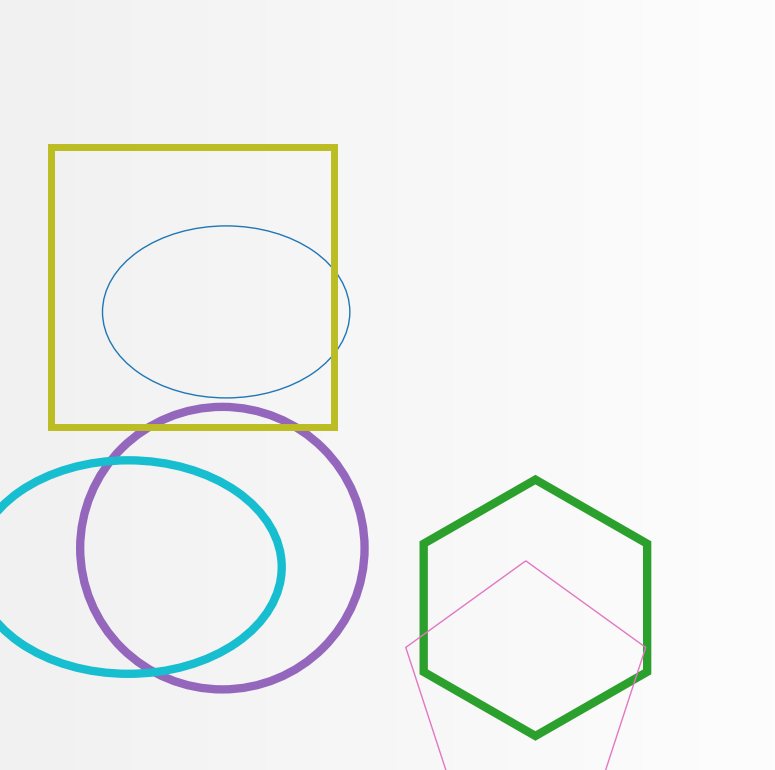[{"shape": "oval", "thickness": 0.5, "radius": 0.8, "center": [0.292, 0.595]}, {"shape": "hexagon", "thickness": 3, "radius": 0.83, "center": [0.691, 0.211]}, {"shape": "circle", "thickness": 3, "radius": 0.92, "center": [0.287, 0.288]}, {"shape": "pentagon", "thickness": 0.5, "radius": 0.81, "center": [0.678, 0.109]}, {"shape": "square", "thickness": 2.5, "radius": 0.91, "center": [0.248, 0.627]}, {"shape": "oval", "thickness": 3, "radius": 0.99, "center": [0.165, 0.264]}]